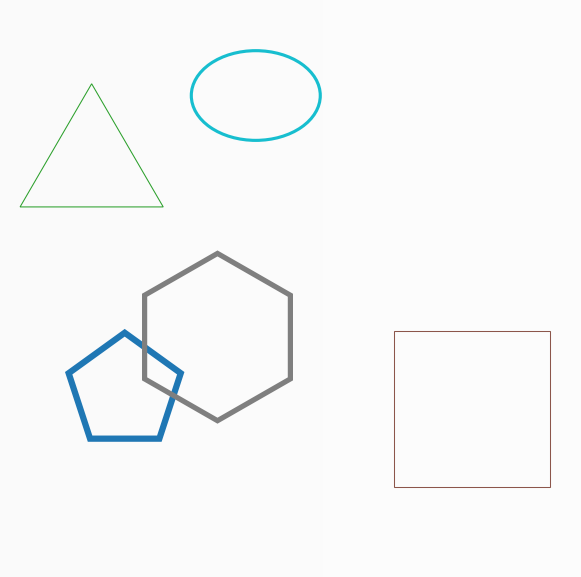[{"shape": "pentagon", "thickness": 3, "radius": 0.51, "center": [0.215, 0.322]}, {"shape": "triangle", "thickness": 0.5, "radius": 0.71, "center": [0.158, 0.712]}, {"shape": "square", "thickness": 0.5, "radius": 0.67, "center": [0.812, 0.291]}, {"shape": "hexagon", "thickness": 2.5, "radius": 0.72, "center": [0.374, 0.415]}, {"shape": "oval", "thickness": 1.5, "radius": 0.55, "center": [0.44, 0.834]}]